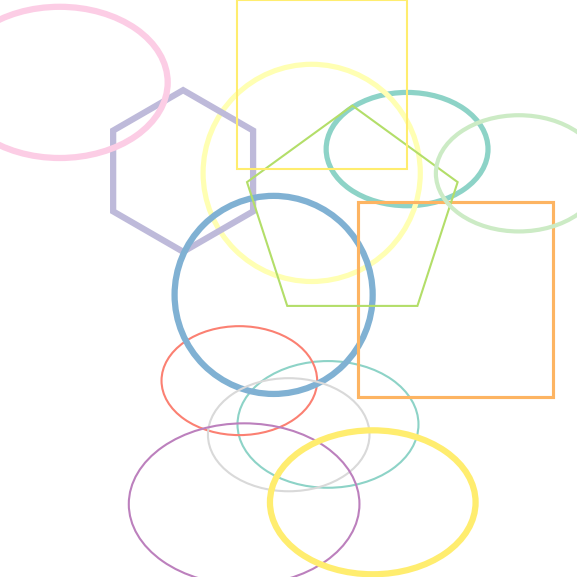[{"shape": "oval", "thickness": 2.5, "radius": 0.7, "center": [0.705, 0.741]}, {"shape": "oval", "thickness": 1, "radius": 0.78, "center": [0.568, 0.264]}, {"shape": "circle", "thickness": 2.5, "radius": 0.94, "center": [0.54, 0.7]}, {"shape": "hexagon", "thickness": 3, "radius": 0.7, "center": [0.317, 0.703]}, {"shape": "oval", "thickness": 1, "radius": 0.67, "center": [0.414, 0.34]}, {"shape": "circle", "thickness": 3, "radius": 0.86, "center": [0.474, 0.488]}, {"shape": "square", "thickness": 1.5, "radius": 0.84, "center": [0.789, 0.481]}, {"shape": "pentagon", "thickness": 1, "radius": 0.96, "center": [0.61, 0.625]}, {"shape": "oval", "thickness": 3, "radius": 0.94, "center": [0.103, 0.856]}, {"shape": "oval", "thickness": 1, "radius": 0.7, "center": [0.5, 0.246]}, {"shape": "oval", "thickness": 1, "radius": 1.0, "center": [0.423, 0.126]}, {"shape": "oval", "thickness": 2, "radius": 0.72, "center": [0.899, 0.699]}, {"shape": "oval", "thickness": 3, "radius": 0.89, "center": [0.645, 0.129]}, {"shape": "square", "thickness": 1, "radius": 0.73, "center": [0.557, 0.853]}]